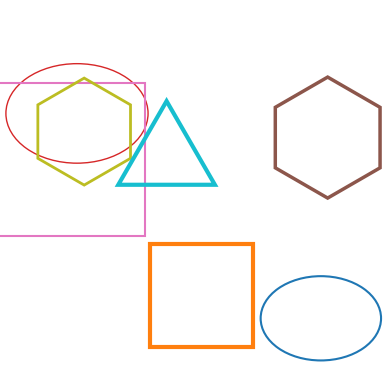[{"shape": "oval", "thickness": 1.5, "radius": 0.78, "center": [0.833, 0.173]}, {"shape": "square", "thickness": 3, "radius": 0.67, "center": [0.522, 0.233]}, {"shape": "oval", "thickness": 1, "radius": 0.92, "center": [0.2, 0.705]}, {"shape": "hexagon", "thickness": 2.5, "radius": 0.79, "center": [0.851, 0.643]}, {"shape": "square", "thickness": 1.5, "radius": 0.99, "center": [0.179, 0.584]}, {"shape": "hexagon", "thickness": 2, "radius": 0.69, "center": [0.219, 0.658]}, {"shape": "triangle", "thickness": 3, "radius": 0.72, "center": [0.433, 0.593]}]